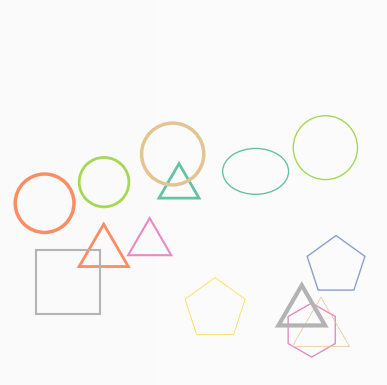[{"shape": "oval", "thickness": 1, "radius": 0.43, "center": [0.66, 0.555]}, {"shape": "triangle", "thickness": 2, "radius": 0.3, "center": [0.462, 0.515]}, {"shape": "triangle", "thickness": 2, "radius": 0.37, "center": [0.268, 0.344]}, {"shape": "circle", "thickness": 2.5, "radius": 0.38, "center": [0.115, 0.472]}, {"shape": "pentagon", "thickness": 1, "radius": 0.39, "center": [0.867, 0.31]}, {"shape": "hexagon", "thickness": 1, "radius": 0.35, "center": [0.804, 0.143]}, {"shape": "triangle", "thickness": 1.5, "radius": 0.32, "center": [0.386, 0.369]}, {"shape": "circle", "thickness": 1, "radius": 0.41, "center": [0.84, 0.616]}, {"shape": "circle", "thickness": 2, "radius": 0.32, "center": [0.269, 0.527]}, {"shape": "pentagon", "thickness": 0.5, "radius": 0.41, "center": [0.555, 0.198]}, {"shape": "triangle", "thickness": 0.5, "radius": 0.43, "center": [0.828, 0.143]}, {"shape": "circle", "thickness": 2.5, "radius": 0.4, "center": [0.446, 0.6]}, {"shape": "triangle", "thickness": 3, "radius": 0.35, "center": [0.779, 0.189]}, {"shape": "square", "thickness": 1.5, "radius": 0.42, "center": [0.175, 0.268]}]